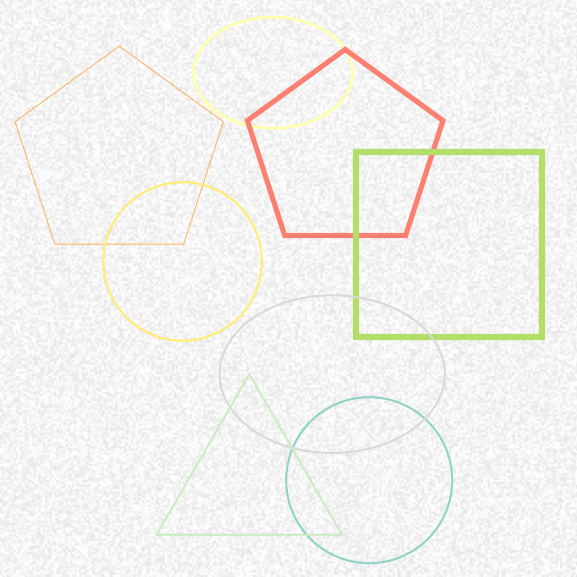[{"shape": "circle", "thickness": 1, "radius": 0.72, "center": [0.639, 0.168]}, {"shape": "oval", "thickness": 1.5, "radius": 0.69, "center": [0.473, 0.873]}, {"shape": "pentagon", "thickness": 2.5, "radius": 0.89, "center": [0.598, 0.735]}, {"shape": "pentagon", "thickness": 0.5, "radius": 0.95, "center": [0.206, 0.73]}, {"shape": "square", "thickness": 3, "radius": 0.8, "center": [0.777, 0.576]}, {"shape": "oval", "thickness": 1, "radius": 0.98, "center": [0.575, 0.351]}, {"shape": "triangle", "thickness": 1, "radius": 0.93, "center": [0.432, 0.166]}, {"shape": "circle", "thickness": 1, "radius": 0.69, "center": [0.316, 0.546]}]